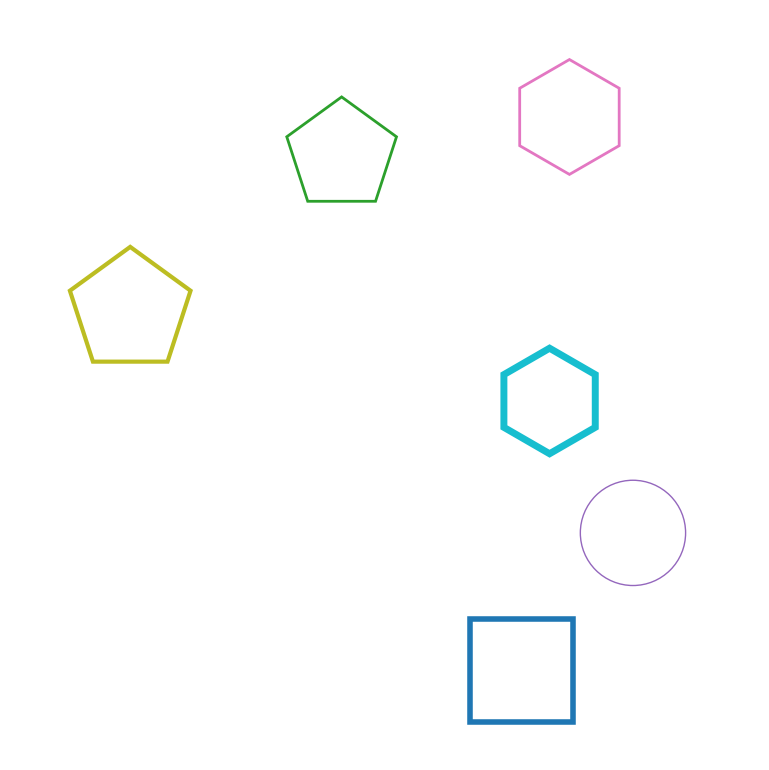[{"shape": "square", "thickness": 2, "radius": 0.34, "center": [0.677, 0.129]}, {"shape": "pentagon", "thickness": 1, "radius": 0.37, "center": [0.444, 0.799]}, {"shape": "circle", "thickness": 0.5, "radius": 0.34, "center": [0.822, 0.308]}, {"shape": "hexagon", "thickness": 1, "radius": 0.37, "center": [0.74, 0.848]}, {"shape": "pentagon", "thickness": 1.5, "radius": 0.41, "center": [0.169, 0.597]}, {"shape": "hexagon", "thickness": 2.5, "radius": 0.34, "center": [0.714, 0.479]}]